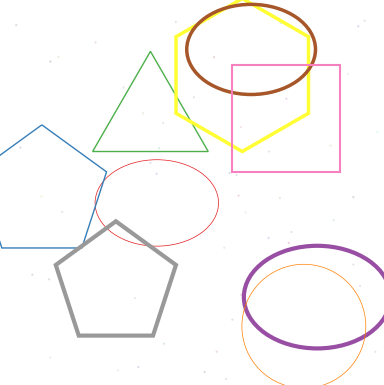[{"shape": "oval", "thickness": 0.5, "radius": 0.8, "center": [0.407, 0.473]}, {"shape": "pentagon", "thickness": 1, "radius": 0.88, "center": [0.109, 0.499]}, {"shape": "triangle", "thickness": 1, "radius": 0.87, "center": [0.391, 0.693]}, {"shape": "oval", "thickness": 3, "radius": 0.95, "center": [0.824, 0.228]}, {"shape": "circle", "thickness": 0.5, "radius": 0.8, "center": [0.789, 0.153]}, {"shape": "hexagon", "thickness": 2.5, "radius": 0.99, "center": [0.629, 0.805]}, {"shape": "oval", "thickness": 2.5, "radius": 0.84, "center": [0.652, 0.872]}, {"shape": "square", "thickness": 1.5, "radius": 0.7, "center": [0.743, 0.692]}, {"shape": "pentagon", "thickness": 3, "radius": 0.82, "center": [0.301, 0.261]}]